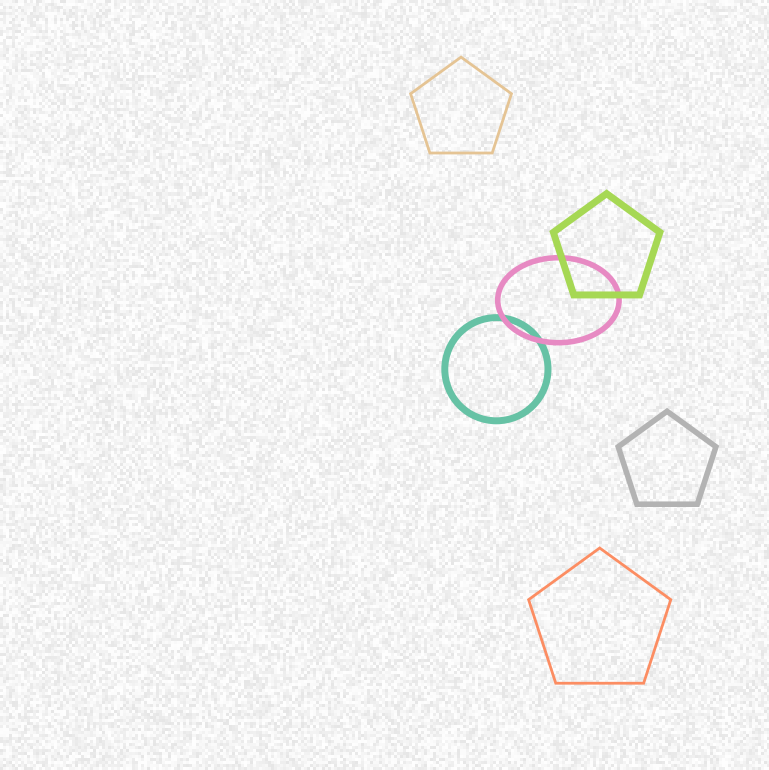[{"shape": "circle", "thickness": 2.5, "radius": 0.34, "center": [0.645, 0.521]}, {"shape": "pentagon", "thickness": 1, "radius": 0.49, "center": [0.779, 0.191]}, {"shape": "oval", "thickness": 2, "radius": 0.39, "center": [0.725, 0.61]}, {"shape": "pentagon", "thickness": 2.5, "radius": 0.36, "center": [0.788, 0.676]}, {"shape": "pentagon", "thickness": 1, "radius": 0.34, "center": [0.599, 0.857]}, {"shape": "pentagon", "thickness": 2, "radius": 0.33, "center": [0.866, 0.399]}]